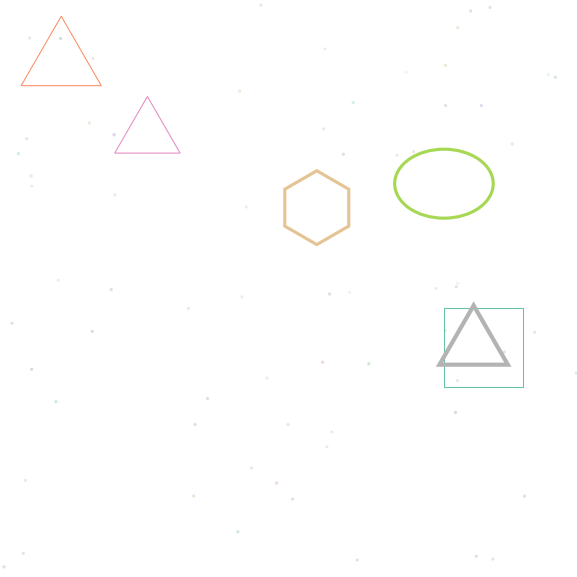[{"shape": "square", "thickness": 0.5, "radius": 0.34, "center": [0.837, 0.397]}, {"shape": "triangle", "thickness": 0.5, "radius": 0.4, "center": [0.106, 0.891]}, {"shape": "triangle", "thickness": 0.5, "radius": 0.33, "center": [0.255, 0.767]}, {"shape": "oval", "thickness": 1.5, "radius": 0.43, "center": [0.769, 0.681]}, {"shape": "hexagon", "thickness": 1.5, "radius": 0.32, "center": [0.549, 0.64]}, {"shape": "triangle", "thickness": 2, "radius": 0.34, "center": [0.82, 0.402]}]